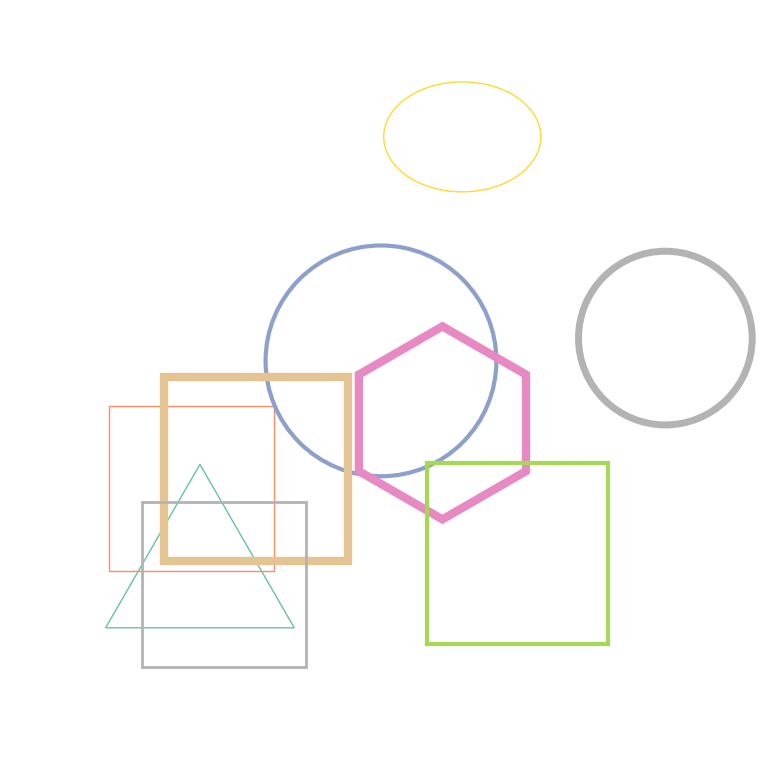[{"shape": "triangle", "thickness": 0.5, "radius": 0.71, "center": [0.26, 0.255]}, {"shape": "square", "thickness": 0.5, "radius": 0.53, "center": [0.249, 0.365]}, {"shape": "circle", "thickness": 1.5, "radius": 0.75, "center": [0.495, 0.531]}, {"shape": "hexagon", "thickness": 3, "radius": 0.63, "center": [0.575, 0.451]}, {"shape": "square", "thickness": 1.5, "radius": 0.59, "center": [0.672, 0.281]}, {"shape": "oval", "thickness": 0.5, "radius": 0.51, "center": [0.6, 0.822]}, {"shape": "square", "thickness": 3, "radius": 0.6, "center": [0.333, 0.391]}, {"shape": "circle", "thickness": 2.5, "radius": 0.56, "center": [0.864, 0.561]}, {"shape": "square", "thickness": 1, "radius": 0.53, "center": [0.291, 0.241]}]